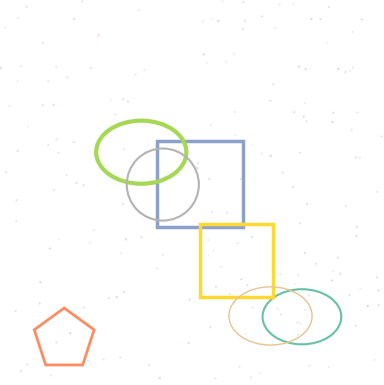[{"shape": "oval", "thickness": 1.5, "radius": 0.51, "center": [0.784, 0.177]}, {"shape": "pentagon", "thickness": 2, "radius": 0.41, "center": [0.167, 0.118]}, {"shape": "square", "thickness": 2.5, "radius": 0.56, "center": [0.52, 0.523]}, {"shape": "oval", "thickness": 3, "radius": 0.59, "center": [0.367, 0.605]}, {"shape": "square", "thickness": 2.5, "radius": 0.47, "center": [0.613, 0.322]}, {"shape": "oval", "thickness": 1, "radius": 0.54, "center": [0.703, 0.179]}, {"shape": "circle", "thickness": 1.5, "radius": 0.47, "center": [0.423, 0.521]}]